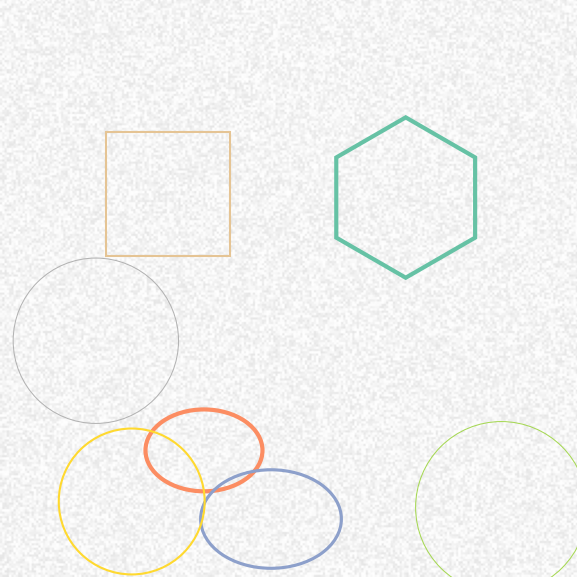[{"shape": "hexagon", "thickness": 2, "radius": 0.69, "center": [0.703, 0.657]}, {"shape": "oval", "thickness": 2, "radius": 0.51, "center": [0.353, 0.219]}, {"shape": "oval", "thickness": 1.5, "radius": 0.61, "center": [0.469, 0.1]}, {"shape": "circle", "thickness": 0.5, "radius": 0.74, "center": [0.868, 0.121]}, {"shape": "circle", "thickness": 1, "radius": 0.63, "center": [0.228, 0.131]}, {"shape": "square", "thickness": 1, "radius": 0.54, "center": [0.291, 0.663]}, {"shape": "circle", "thickness": 0.5, "radius": 0.72, "center": [0.166, 0.409]}]